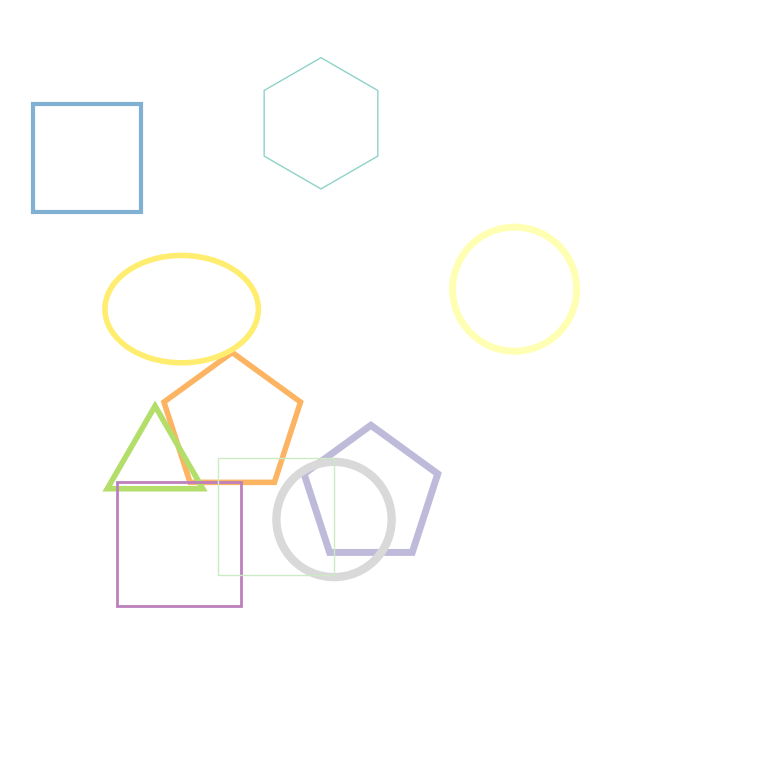[{"shape": "hexagon", "thickness": 0.5, "radius": 0.43, "center": [0.417, 0.84]}, {"shape": "circle", "thickness": 2.5, "radius": 0.4, "center": [0.668, 0.624]}, {"shape": "pentagon", "thickness": 2.5, "radius": 0.46, "center": [0.482, 0.356]}, {"shape": "square", "thickness": 1.5, "radius": 0.35, "center": [0.114, 0.794]}, {"shape": "pentagon", "thickness": 2, "radius": 0.47, "center": [0.302, 0.449]}, {"shape": "triangle", "thickness": 2, "radius": 0.36, "center": [0.201, 0.401]}, {"shape": "circle", "thickness": 3, "radius": 0.37, "center": [0.434, 0.325]}, {"shape": "square", "thickness": 1, "radius": 0.4, "center": [0.233, 0.293]}, {"shape": "square", "thickness": 0.5, "radius": 0.38, "center": [0.358, 0.329]}, {"shape": "oval", "thickness": 2, "radius": 0.5, "center": [0.236, 0.599]}]